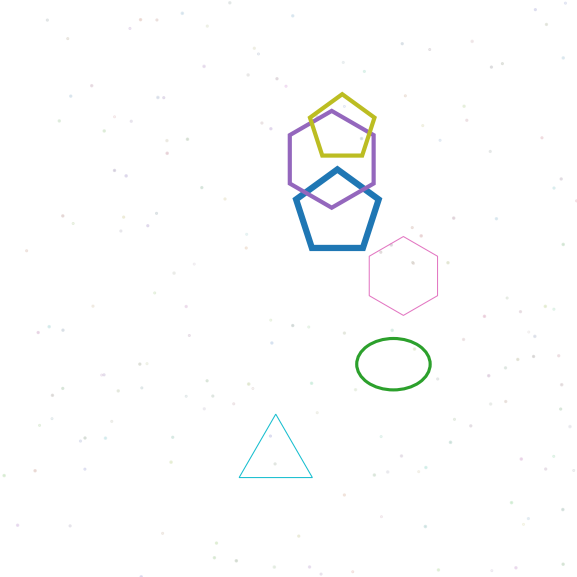[{"shape": "pentagon", "thickness": 3, "radius": 0.38, "center": [0.584, 0.631]}, {"shape": "oval", "thickness": 1.5, "radius": 0.32, "center": [0.681, 0.369]}, {"shape": "hexagon", "thickness": 2, "radius": 0.42, "center": [0.574, 0.723]}, {"shape": "hexagon", "thickness": 0.5, "radius": 0.34, "center": [0.699, 0.521]}, {"shape": "pentagon", "thickness": 2, "radius": 0.29, "center": [0.593, 0.777]}, {"shape": "triangle", "thickness": 0.5, "radius": 0.37, "center": [0.477, 0.209]}]